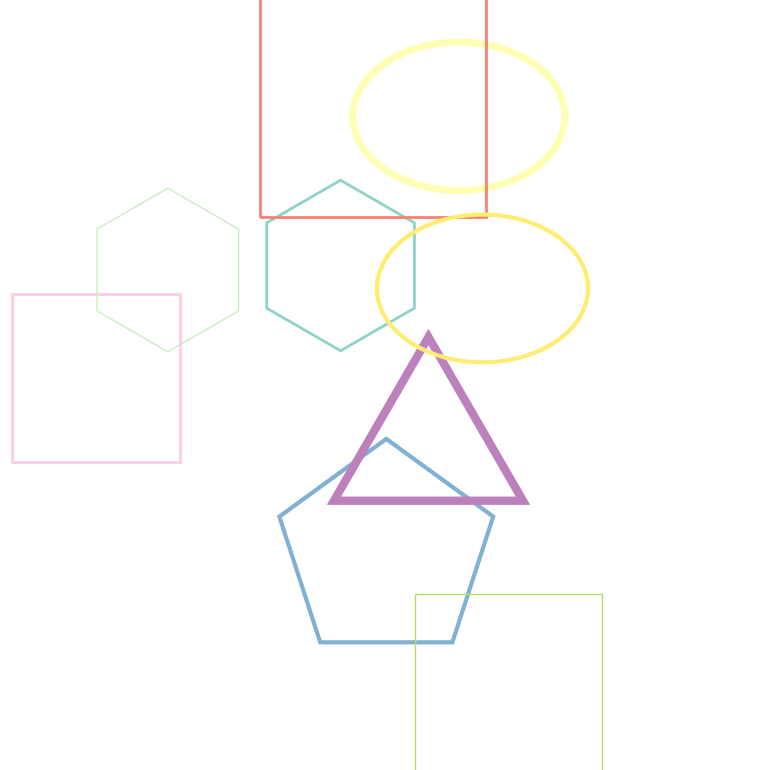[{"shape": "hexagon", "thickness": 1, "radius": 0.55, "center": [0.442, 0.655]}, {"shape": "oval", "thickness": 2.5, "radius": 0.69, "center": [0.596, 0.849]}, {"shape": "square", "thickness": 1, "radius": 0.73, "center": [0.484, 0.865]}, {"shape": "pentagon", "thickness": 1.5, "radius": 0.73, "center": [0.502, 0.284]}, {"shape": "square", "thickness": 0.5, "radius": 0.61, "center": [0.66, 0.107]}, {"shape": "square", "thickness": 1, "radius": 0.55, "center": [0.124, 0.509]}, {"shape": "triangle", "thickness": 3, "radius": 0.71, "center": [0.556, 0.421]}, {"shape": "hexagon", "thickness": 0.5, "radius": 0.53, "center": [0.218, 0.649]}, {"shape": "oval", "thickness": 1.5, "radius": 0.69, "center": [0.627, 0.625]}]